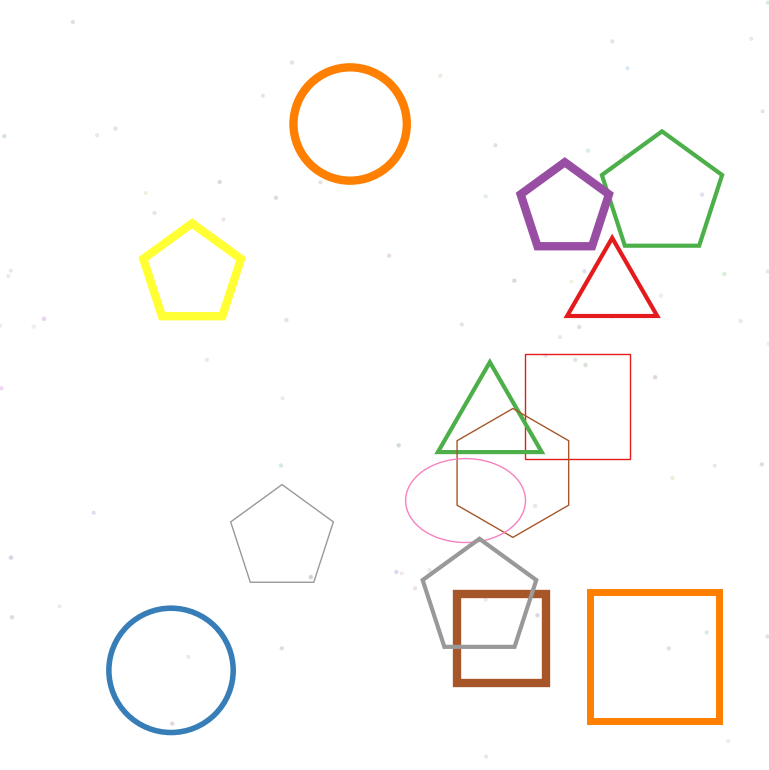[{"shape": "triangle", "thickness": 1.5, "radius": 0.34, "center": [0.795, 0.623]}, {"shape": "square", "thickness": 0.5, "radius": 0.34, "center": [0.75, 0.473]}, {"shape": "circle", "thickness": 2, "radius": 0.4, "center": [0.222, 0.129]}, {"shape": "triangle", "thickness": 1.5, "radius": 0.39, "center": [0.636, 0.452]}, {"shape": "pentagon", "thickness": 1.5, "radius": 0.41, "center": [0.86, 0.747]}, {"shape": "pentagon", "thickness": 3, "radius": 0.3, "center": [0.734, 0.729]}, {"shape": "circle", "thickness": 3, "radius": 0.37, "center": [0.455, 0.839]}, {"shape": "square", "thickness": 2.5, "radius": 0.42, "center": [0.85, 0.147]}, {"shape": "pentagon", "thickness": 3, "radius": 0.33, "center": [0.25, 0.643]}, {"shape": "square", "thickness": 3, "radius": 0.29, "center": [0.652, 0.171]}, {"shape": "hexagon", "thickness": 0.5, "radius": 0.42, "center": [0.666, 0.386]}, {"shape": "oval", "thickness": 0.5, "radius": 0.39, "center": [0.605, 0.35]}, {"shape": "pentagon", "thickness": 0.5, "radius": 0.35, "center": [0.366, 0.301]}, {"shape": "pentagon", "thickness": 1.5, "radius": 0.39, "center": [0.623, 0.223]}]